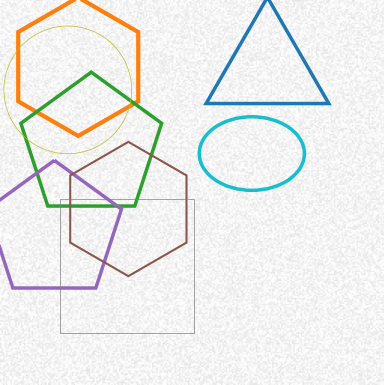[{"shape": "triangle", "thickness": 2.5, "radius": 0.92, "center": [0.695, 0.823]}, {"shape": "hexagon", "thickness": 3, "radius": 0.9, "center": [0.203, 0.827]}, {"shape": "pentagon", "thickness": 2.5, "radius": 0.96, "center": [0.237, 0.62]}, {"shape": "pentagon", "thickness": 2.5, "radius": 0.92, "center": [0.141, 0.4]}, {"shape": "hexagon", "thickness": 1.5, "radius": 0.87, "center": [0.333, 0.457]}, {"shape": "square", "thickness": 0.5, "radius": 0.87, "center": [0.33, 0.309]}, {"shape": "circle", "thickness": 0.5, "radius": 0.83, "center": [0.176, 0.767]}, {"shape": "oval", "thickness": 2.5, "radius": 0.68, "center": [0.654, 0.601]}]